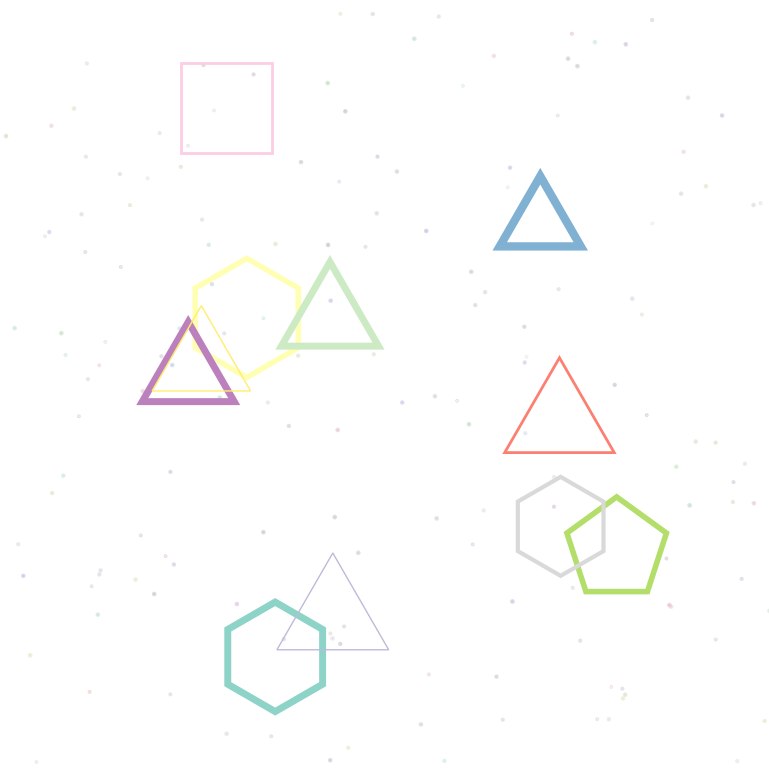[{"shape": "hexagon", "thickness": 2.5, "radius": 0.36, "center": [0.357, 0.147]}, {"shape": "hexagon", "thickness": 2, "radius": 0.39, "center": [0.32, 0.587]}, {"shape": "triangle", "thickness": 0.5, "radius": 0.42, "center": [0.432, 0.198]}, {"shape": "triangle", "thickness": 1, "radius": 0.41, "center": [0.727, 0.453]}, {"shape": "triangle", "thickness": 3, "radius": 0.3, "center": [0.702, 0.71]}, {"shape": "pentagon", "thickness": 2, "radius": 0.34, "center": [0.801, 0.287]}, {"shape": "square", "thickness": 1, "radius": 0.29, "center": [0.294, 0.86]}, {"shape": "hexagon", "thickness": 1.5, "radius": 0.32, "center": [0.728, 0.316]}, {"shape": "triangle", "thickness": 2.5, "radius": 0.34, "center": [0.244, 0.513]}, {"shape": "triangle", "thickness": 2.5, "radius": 0.36, "center": [0.429, 0.587]}, {"shape": "triangle", "thickness": 0.5, "radius": 0.37, "center": [0.261, 0.529]}]